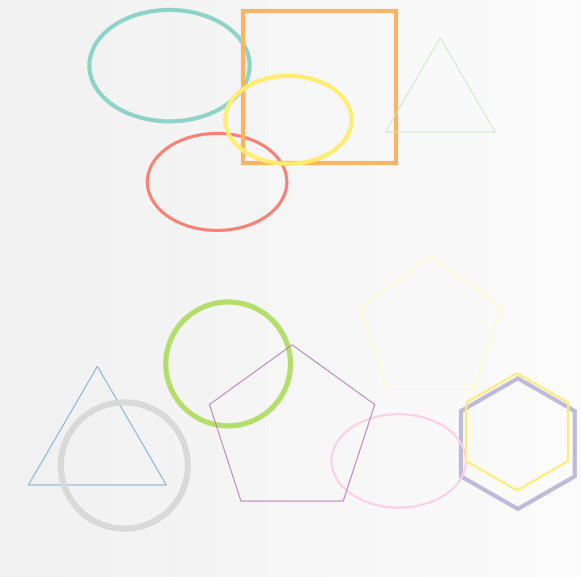[{"shape": "oval", "thickness": 2, "radius": 0.69, "center": [0.292, 0.885]}, {"shape": "pentagon", "thickness": 0.5, "radius": 0.64, "center": [0.74, 0.428]}, {"shape": "hexagon", "thickness": 2, "radius": 0.57, "center": [0.891, 0.231]}, {"shape": "oval", "thickness": 1.5, "radius": 0.6, "center": [0.373, 0.684]}, {"shape": "triangle", "thickness": 0.5, "radius": 0.69, "center": [0.168, 0.228]}, {"shape": "square", "thickness": 2, "radius": 0.66, "center": [0.549, 0.848]}, {"shape": "circle", "thickness": 2.5, "radius": 0.54, "center": [0.392, 0.369]}, {"shape": "oval", "thickness": 1, "radius": 0.58, "center": [0.686, 0.201]}, {"shape": "circle", "thickness": 3, "radius": 0.55, "center": [0.214, 0.193]}, {"shape": "pentagon", "thickness": 0.5, "radius": 0.75, "center": [0.503, 0.252]}, {"shape": "triangle", "thickness": 0.5, "radius": 0.55, "center": [0.758, 0.825]}, {"shape": "oval", "thickness": 2, "radius": 0.54, "center": [0.496, 0.792]}, {"shape": "hexagon", "thickness": 1, "radius": 0.51, "center": [0.89, 0.251]}]